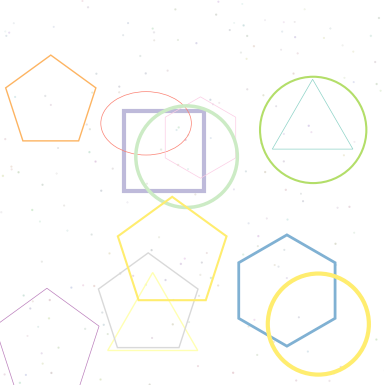[{"shape": "triangle", "thickness": 0.5, "radius": 0.6, "center": [0.812, 0.673]}, {"shape": "triangle", "thickness": 1, "radius": 0.68, "center": [0.397, 0.157]}, {"shape": "square", "thickness": 3, "radius": 0.52, "center": [0.427, 0.607]}, {"shape": "oval", "thickness": 0.5, "radius": 0.59, "center": [0.379, 0.68]}, {"shape": "hexagon", "thickness": 2, "radius": 0.72, "center": [0.745, 0.245]}, {"shape": "pentagon", "thickness": 1, "radius": 0.62, "center": [0.132, 0.734]}, {"shape": "circle", "thickness": 1.5, "radius": 0.69, "center": [0.813, 0.663]}, {"shape": "hexagon", "thickness": 0.5, "radius": 0.53, "center": [0.521, 0.643]}, {"shape": "pentagon", "thickness": 1, "radius": 0.68, "center": [0.385, 0.207]}, {"shape": "pentagon", "thickness": 0.5, "radius": 0.71, "center": [0.122, 0.109]}, {"shape": "circle", "thickness": 2.5, "radius": 0.66, "center": [0.485, 0.593]}, {"shape": "pentagon", "thickness": 1.5, "radius": 0.74, "center": [0.447, 0.34]}, {"shape": "circle", "thickness": 3, "radius": 0.66, "center": [0.827, 0.158]}]